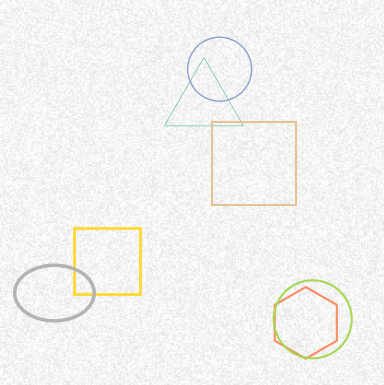[{"shape": "triangle", "thickness": 0.5, "radius": 0.59, "center": [0.53, 0.732]}, {"shape": "hexagon", "thickness": 1.5, "radius": 0.47, "center": [0.794, 0.162]}, {"shape": "circle", "thickness": 1, "radius": 0.42, "center": [0.57, 0.82]}, {"shape": "circle", "thickness": 1.5, "radius": 0.51, "center": [0.812, 0.171]}, {"shape": "square", "thickness": 2, "radius": 0.43, "center": [0.277, 0.323]}, {"shape": "square", "thickness": 1.5, "radius": 0.54, "center": [0.659, 0.576]}, {"shape": "oval", "thickness": 2.5, "radius": 0.52, "center": [0.141, 0.239]}]